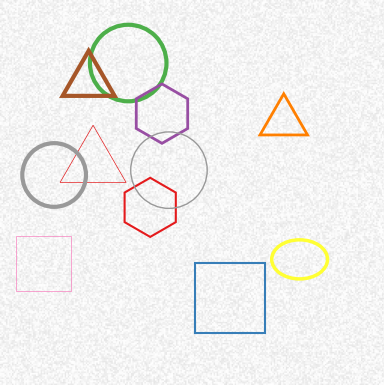[{"shape": "hexagon", "thickness": 1.5, "radius": 0.38, "center": [0.39, 0.461]}, {"shape": "triangle", "thickness": 0.5, "radius": 0.5, "center": [0.242, 0.576]}, {"shape": "square", "thickness": 1.5, "radius": 0.45, "center": [0.596, 0.227]}, {"shape": "circle", "thickness": 3, "radius": 0.5, "center": [0.333, 0.836]}, {"shape": "hexagon", "thickness": 2, "radius": 0.39, "center": [0.421, 0.705]}, {"shape": "triangle", "thickness": 2, "radius": 0.36, "center": [0.737, 0.685]}, {"shape": "oval", "thickness": 2.5, "radius": 0.36, "center": [0.778, 0.326]}, {"shape": "triangle", "thickness": 3, "radius": 0.39, "center": [0.23, 0.79]}, {"shape": "square", "thickness": 0.5, "radius": 0.36, "center": [0.113, 0.316]}, {"shape": "circle", "thickness": 3, "radius": 0.41, "center": [0.141, 0.545]}, {"shape": "circle", "thickness": 1, "radius": 0.5, "center": [0.439, 0.558]}]